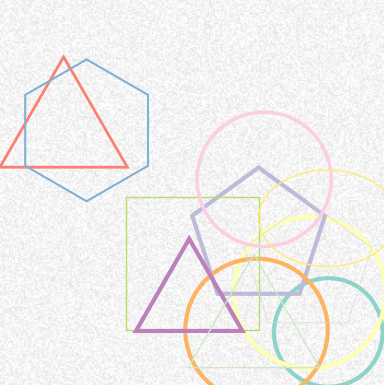[{"shape": "circle", "thickness": 3, "radius": 0.71, "center": [0.853, 0.136]}, {"shape": "circle", "thickness": 3, "radius": 0.98, "center": [0.804, 0.24]}, {"shape": "pentagon", "thickness": 3, "radius": 0.91, "center": [0.672, 0.384]}, {"shape": "triangle", "thickness": 2, "radius": 0.95, "center": [0.165, 0.661]}, {"shape": "hexagon", "thickness": 1.5, "radius": 0.92, "center": [0.225, 0.661]}, {"shape": "circle", "thickness": 3, "radius": 0.92, "center": [0.666, 0.143]}, {"shape": "square", "thickness": 1, "radius": 0.86, "center": [0.499, 0.316]}, {"shape": "circle", "thickness": 2.5, "radius": 0.87, "center": [0.686, 0.534]}, {"shape": "pentagon", "thickness": 0.5, "radius": 0.87, "center": [0.8, 0.303]}, {"shape": "triangle", "thickness": 3, "radius": 0.8, "center": [0.491, 0.22]}, {"shape": "triangle", "thickness": 1, "radius": 0.98, "center": [0.66, 0.143]}, {"shape": "oval", "thickness": 1, "radius": 0.89, "center": [0.851, 0.433]}]